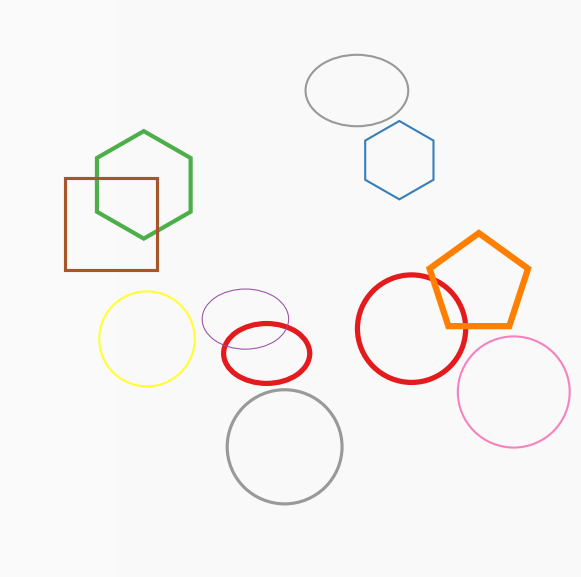[{"shape": "oval", "thickness": 2.5, "radius": 0.37, "center": [0.459, 0.387]}, {"shape": "circle", "thickness": 2.5, "radius": 0.47, "center": [0.708, 0.43]}, {"shape": "hexagon", "thickness": 1, "radius": 0.34, "center": [0.687, 0.722]}, {"shape": "hexagon", "thickness": 2, "radius": 0.47, "center": [0.247, 0.679]}, {"shape": "oval", "thickness": 0.5, "radius": 0.37, "center": [0.422, 0.447]}, {"shape": "pentagon", "thickness": 3, "radius": 0.45, "center": [0.824, 0.506]}, {"shape": "circle", "thickness": 1, "radius": 0.41, "center": [0.253, 0.412]}, {"shape": "square", "thickness": 1.5, "radius": 0.4, "center": [0.191, 0.612]}, {"shape": "circle", "thickness": 1, "radius": 0.48, "center": [0.884, 0.32]}, {"shape": "oval", "thickness": 1, "radius": 0.44, "center": [0.614, 0.842]}, {"shape": "circle", "thickness": 1.5, "radius": 0.49, "center": [0.49, 0.225]}]